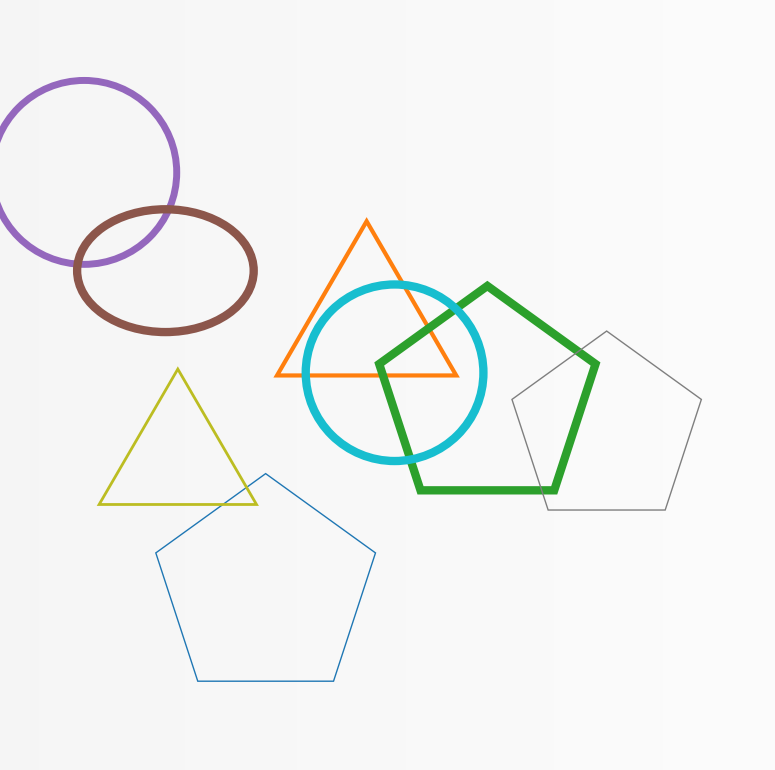[{"shape": "pentagon", "thickness": 0.5, "radius": 0.75, "center": [0.343, 0.236]}, {"shape": "triangle", "thickness": 1.5, "radius": 0.67, "center": [0.473, 0.579]}, {"shape": "pentagon", "thickness": 3, "radius": 0.73, "center": [0.629, 0.482]}, {"shape": "circle", "thickness": 2.5, "radius": 0.6, "center": [0.109, 0.776]}, {"shape": "oval", "thickness": 3, "radius": 0.57, "center": [0.213, 0.648]}, {"shape": "pentagon", "thickness": 0.5, "radius": 0.64, "center": [0.783, 0.442]}, {"shape": "triangle", "thickness": 1, "radius": 0.59, "center": [0.229, 0.403]}, {"shape": "circle", "thickness": 3, "radius": 0.57, "center": [0.509, 0.516]}]